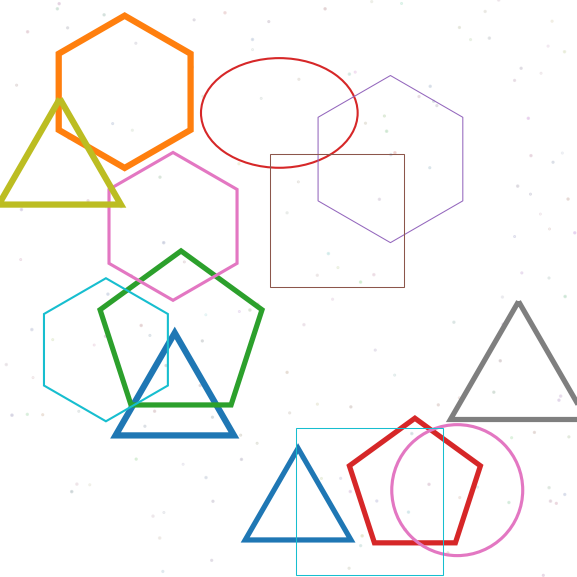[{"shape": "triangle", "thickness": 3, "radius": 0.59, "center": [0.303, 0.304]}, {"shape": "triangle", "thickness": 2.5, "radius": 0.53, "center": [0.516, 0.117]}, {"shape": "hexagon", "thickness": 3, "radius": 0.66, "center": [0.216, 0.84]}, {"shape": "pentagon", "thickness": 2.5, "radius": 0.74, "center": [0.313, 0.417]}, {"shape": "oval", "thickness": 1, "radius": 0.68, "center": [0.484, 0.804]}, {"shape": "pentagon", "thickness": 2.5, "radius": 0.6, "center": [0.718, 0.156]}, {"shape": "hexagon", "thickness": 0.5, "radius": 0.72, "center": [0.676, 0.724]}, {"shape": "square", "thickness": 0.5, "radius": 0.58, "center": [0.583, 0.617]}, {"shape": "circle", "thickness": 1.5, "radius": 0.57, "center": [0.792, 0.15]}, {"shape": "hexagon", "thickness": 1.5, "radius": 0.64, "center": [0.3, 0.607]}, {"shape": "triangle", "thickness": 2.5, "radius": 0.68, "center": [0.898, 0.341]}, {"shape": "triangle", "thickness": 3, "radius": 0.61, "center": [0.104, 0.706]}, {"shape": "hexagon", "thickness": 1, "radius": 0.62, "center": [0.183, 0.393]}, {"shape": "square", "thickness": 0.5, "radius": 0.63, "center": [0.64, 0.13]}]